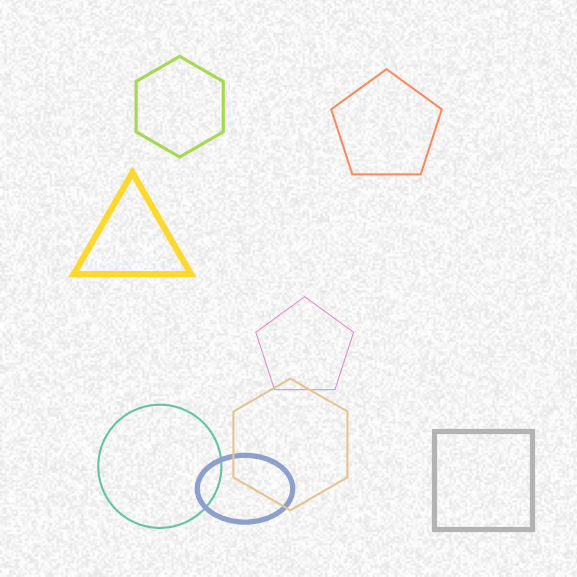[{"shape": "circle", "thickness": 1, "radius": 0.53, "center": [0.277, 0.192]}, {"shape": "pentagon", "thickness": 1, "radius": 0.5, "center": [0.669, 0.779]}, {"shape": "oval", "thickness": 2.5, "radius": 0.41, "center": [0.424, 0.153]}, {"shape": "pentagon", "thickness": 0.5, "radius": 0.44, "center": [0.528, 0.396]}, {"shape": "hexagon", "thickness": 1.5, "radius": 0.44, "center": [0.311, 0.814]}, {"shape": "triangle", "thickness": 3, "radius": 0.59, "center": [0.229, 0.583]}, {"shape": "hexagon", "thickness": 1, "radius": 0.57, "center": [0.503, 0.23]}, {"shape": "square", "thickness": 2.5, "radius": 0.42, "center": [0.836, 0.169]}]